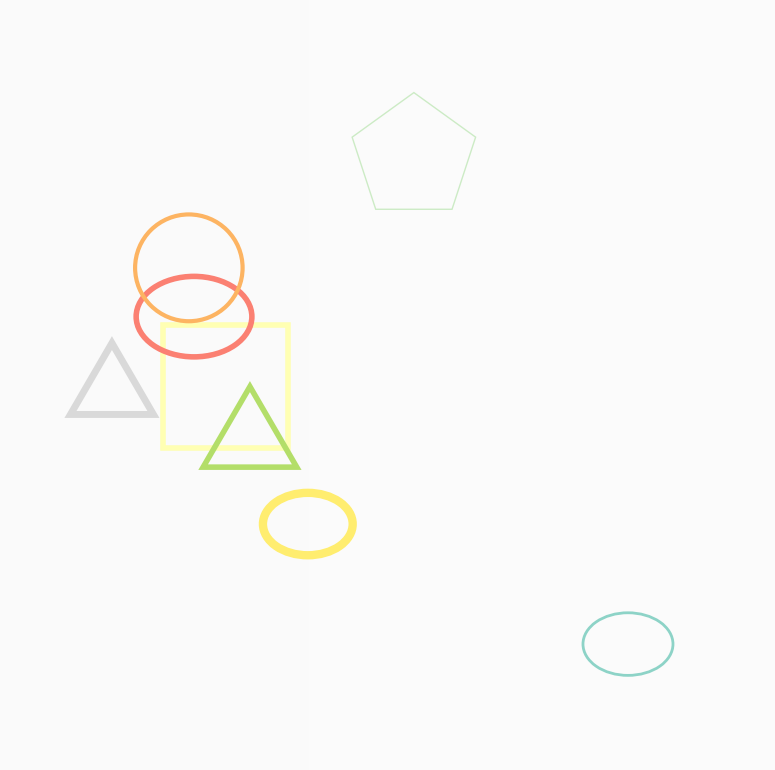[{"shape": "oval", "thickness": 1, "radius": 0.29, "center": [0.81, 0.164]}, {"shape": "square", "thickness": 2, "radius": 0.4, "center": [0.291, 0.498]}, {"shape": "oval", "thickness": 2, "radius": 0.37, "center": [0.25, 0.589]}, {"shape": "circle", "thickness": 1.5, "radius": 0.35, "center": [0.244, 0.652]}, {"shape": "triangle", "thickness": 2, "radius": 0.35, "center": [0.322, 0.428]}, {"shape": "triangle", "thickness": 2.5, "radius": 0.31, "center": [0.144, 0.493]}, {"shape": "pentagon", "thickness": 0.5, "radius": 0.42, "center": [0.534, 0.796]}, {"shape": "oval", "thickness": 3, "radius": 0.29, "center": [0.397, 0.319]}]